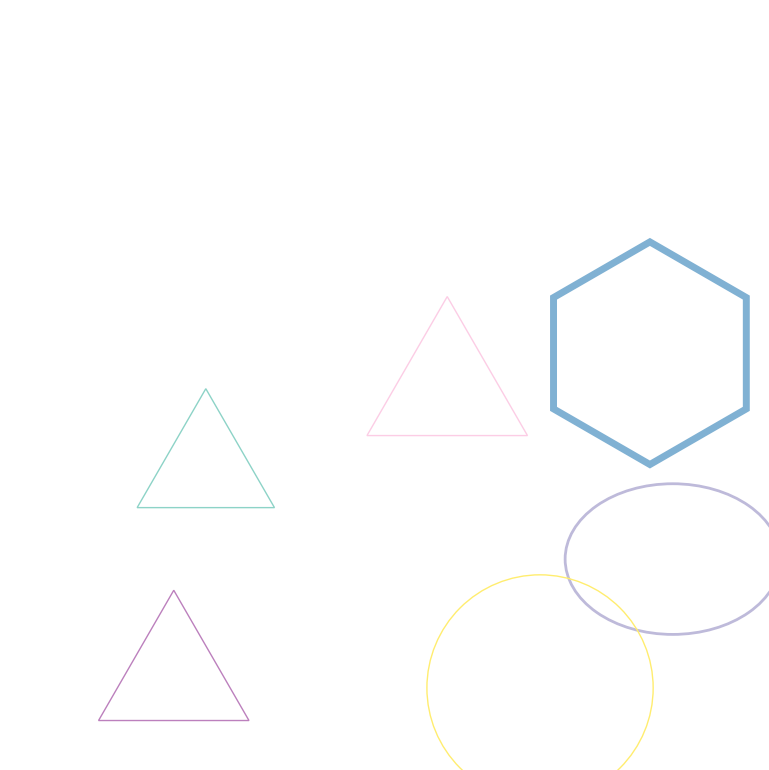[{"shape": "triangle", "thickness": 0.5, "radius": 0.51, "center": [0.267, 0.392]}, {"shape": "oval", "thickness": 1, "radius": 0.7, "center": [0.874, 0.274]}, {"shape": "hexagon", "thickness": 2.5, "radius": 0.72, "center": [0.844, 0.541]}, {"shape": "triangle", "thickness": 0.5, "radius": 0.6, "center": [0.581, 0.494]}, {"shape": "triangle", "thickness": 0.5, "radius": 0.56, "center": [0.226, 0.121]}, {"shape": "circle", "thickness": 0.5, "radius": 0.73, "center": [0.701, 0.107]}]